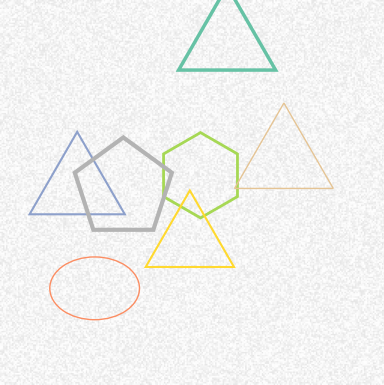[{"shape": "triangle", "thickness": 2.5, "radius": 0.73, "center": [0.59, 0.891]}, {"shape": "oval", "thickness": 1, "radius": 0.58, "center": [0.246, 0.251]}, {"shape": "triangle", "thickness": 1.5, "radius": 0.71, "center": [0.2, 0.515]}, {"shape": "hexagon", "thickness": 2, "radius": 0.55, "center": [0.521, 0.545]}, {"shape": "triangle", "thickness": 1.5, "radius": 0.66, "center": [0.493, 0.373]}, {"shape": "triangle", "thickness": 1, "radius": 0.74, "center": [0.737, 0.585]}, {"shape": "pentagon", "thickness": 3, "radius": 0.66, "center": [0.32, 0.51]}]